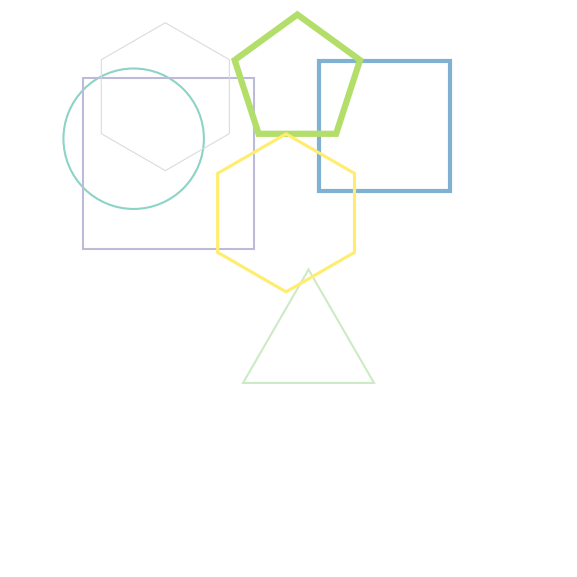[{"shape": "circle", "thickness": 1, "radius": 0.61, "center": [0.231, 0.759]}, {"shape": "square", "thickness": 1, "radius": 0.74, "center": [0.292, 0.716]}, {"shape": "square", "thickness": 2, "radius": 0.57, "center": [0.666, 0.781]}, {"shape": "pentagon", "thickness": 3, "radius": 0.57, "center": [0.515, 0.86]}, {"shape": "hexagon", "thickness": 0.5, "radius": 0.64, "center": [0.286, 0.832]}, {"shape": "triangle", "thickness": 1, "radius": 0.65, "center": [0.534, 0.402]}, {"shape": "hexagon", "thickness": 1.5, "radius": 0.68, "center": [0.495, 0.631]}]